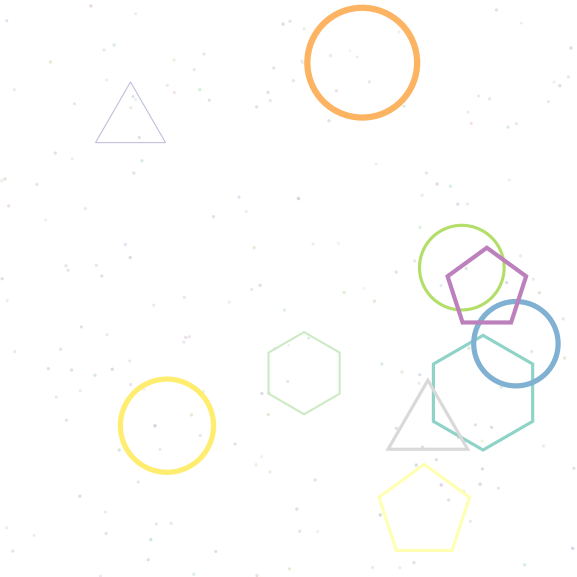[{"shape": "hexagon", "thickness": 1.5, "radius": 0.5, "center": [0.836, 0.319]}, {"shape": "pentagon", "thickness": 1.5, "radius": 0.41, "center": [0.735, 0.113]}, {"shape": "triangle", "thickness": 0.5, "radius": 0.35, "center": [0.226, 0.787]}, {"shape": "circle", "thickness": 2.5, "radius": 0.37, "center": [0.893, 0.404]}, {"shape": "circle", "thickness": 3, "radius": 0.48, "center": [0.627, 0.891]}, {"shape": "circle", "thickness": 1.5, "radius": 0.37, "center": [0.8, 0.536]}, {"shape": "triangle", "thickness": 1.5, "radius": 0.4, "center": [0.741, 0.261]}, {"shape": "pentagon", "thickness": 2, "radius": 0.36, "center": [0.843, 0.499]}, {"shape": "hexagon", "thickness": 1, "radius": 0.36, "center": [0.527, 0.353]}, {"shape": "circle", "thickness": 2.5, "radius": 0.4, "center": [0.289, 0.262]}]